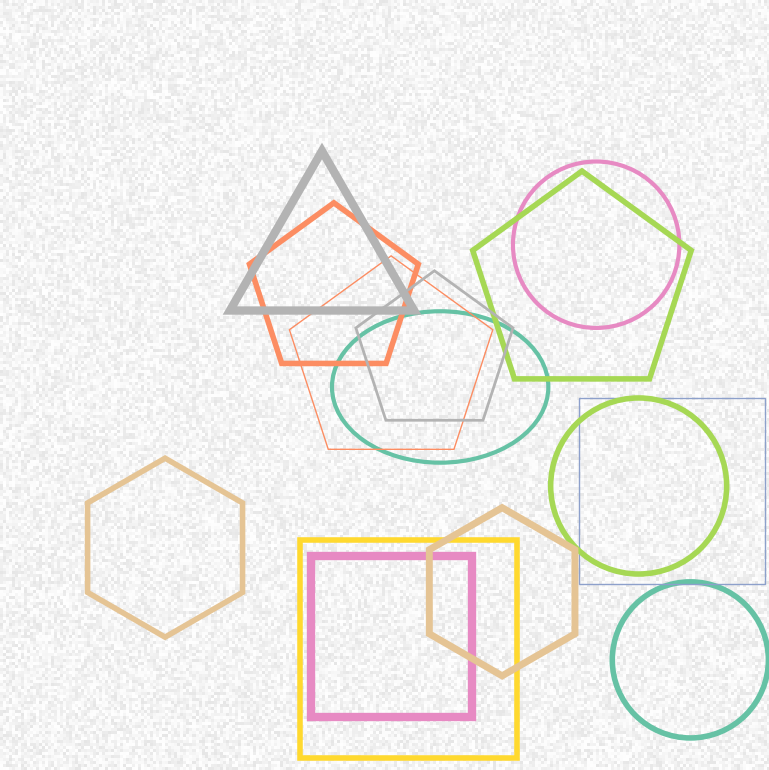[{"shape": "oval", "thickness": 1.5, "radius": 0.7, "center": [0.572, 0.497]}, {"shape": "circle", "thickness": 2, "radius": 0.51, "center": [0.897, 0.143]}, {"shape": "pentagon", "thickness": 0.5, "radius": 0.69, "center": [0.508, 0.529]}, {"shape": "pentagon", "thickness": 2, "radius": 0.58, "center": [0.434, 0.621]}, {"shape": "square", "thickness": 0.5, "radius": 0.6, "center": [0.872, 0.362]}, {"shape": "circle", "thickness": 1.5, "radius": 0.54, "center": [0.774, 0.682]}, {"shape": "square", "thickness": 3, "radius": 0.52, "center": [0.508, 0.173]}, {"shape": "circle", "thickness": 2, "radius": 0.57, "center": [0.829, 0.369]}, {"shape": "pentagon", "thickness": 2, "radius": 0.75, "center": [0.756, 0.629]}, {"shape": "square", "thickness": 2, "radius": 0.71, "center": [0.531, 0.157]}, {"shape": "hexagon", "thickness": 2, "radius": 0.58, "center": [0.214, 0.289]}, {"shape": "hexagon", "thickness": 2.5, "radius": 0.55, "center": [0.652, 0.231]}, {"shape": "triangle", "thickness": 3, "radius": 0.69, "center": [0.418, 0.666]}, {"shape": "pentagon", "thickness": 1, "radius": 0.54, "center": [0.564, 0.541]}]